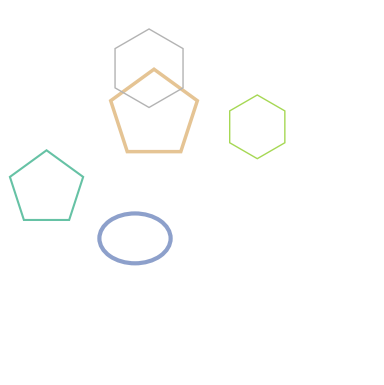[{"shape": "pentagon", "thickness": 1.5, "radius": 0.5, "center": [0.121, 0.51]}, {"shape": "oval", "thickness": 3, "radius": 0.46, "center": [0.351, 0.381]}, {"shape": "hexagon", "thickness": 1, "radius": 0.41, "center": [0.668, 0.671]}, {"shape": "pentagon", "thickness": 2.5, "radius": 0.59, "center": [0.4, 0.702]}, {"shape": "hexagon", "thickness": 1, "radius": 0.51, "center": [0.387, 0.823]}]